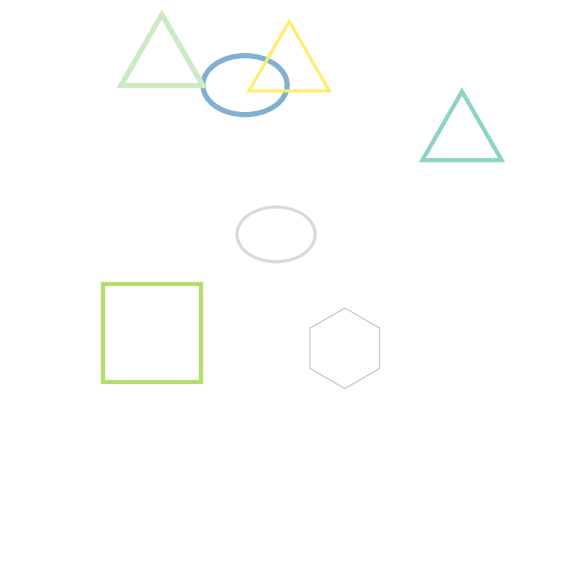[{"shape": "triangle", "thickness": 2, "radius": 0.4, "center": [0.8, 0.761]}, {"shape": "hexagon", "thickness": 0.5, "radius": 0.35, "center": [0.597, 0.396]}, {"shape": "oval", "thickness": 2.5, "radius": 0.36, "center": [0.424, 0.852]}, {"shape": "square", "thickness": 2, "radius": 0.43, "center": [0.263, 0.422]}, {"shape": "oval", "thickness": 1.5, "radius": 0.34, "center": [0.478, 0.593]}, {"shape": "triangle", "thickness": 2.5, "radius": 0.41, "center": [0.28, 0.892]}, {"shape": "triangle", "thickness": 1.5, "radius": 0.4, "center": [0.501, 0.882]}]